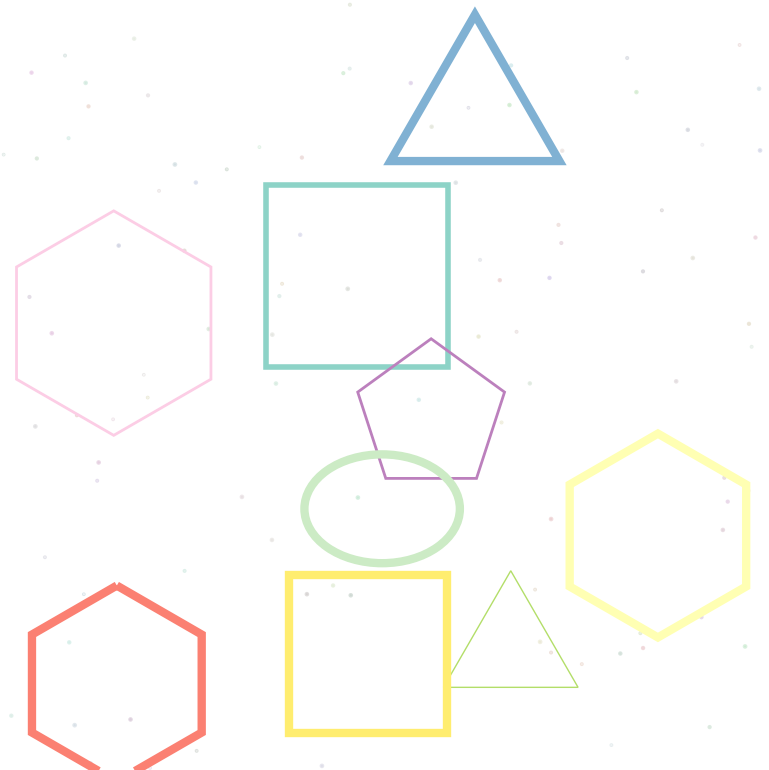[{"shape": "square", "thickness": 2, "radius": 0.59, "center": [0.464, 0.641]}, {"shape": "hexagon", "thickness": 3, "radius": 0.66, "center": [0.854, 0.305]}, {"shape": "hexagon", "thickness": 3, "radius": 0.64, "center": [0.152, 0.112]}, {"shape": "triangle", "thickness": 3, "radius": 0.63, "center": [0.617, 0.854]}, {"shape": "triangle", "thickness": 0.5, "radius": 0.5, "center": [0.663, 0.158]}, {"shape": "hexagon", "thickness": 1, "radius": 0.73, "center": [0.148, 0.58]}, {"shape": "pentagon", "thickness": 1, "radius": 0.5, "center": [0.56, 0.46]}, {"shape": "oval", "thickness": 3, "radius": 0.5, "center": [0.496, 0.339]}, {"shape": "square", "thickness": 3, "radius": 0.51, "center": [0.477, 0.151]}]